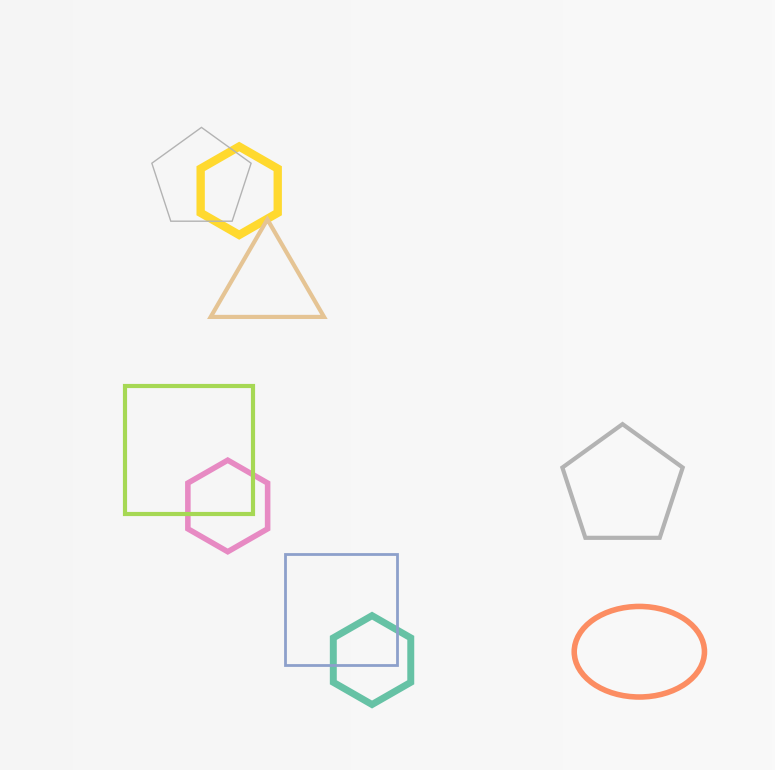[{"shape": "hexagon", "thickness": 2.5, "radius": 0.29, "center": [0.48, 0.143]}, {"shape": "oval", "thickness": 2, "radius": 0.42, "center": [0.825, 0.154]}, {"shape": "square", "thickness": 1, "radius": 0.36, "center": [0.44, 0.208]}, {"shape": "hexagon", "thickness": 2, "radius": 0.3, "center": [0.294, 0.343]}, {"shape": "square", "thickness": 1.5, "radius": 0.41, "center": [0.244, 0.416]}, {"shape": "hexagon", "thickness": 3, "radius": 0.29, "center": [0.309, 0.752]}, {"shape": "triangle", "thickness": 1.5, "radius": 0.42, "center": [0.345, 0.631]}, {"shape": "pentagon", "thickness": 0.5, "radius": 0.34, "center": [0.26, 0.767]}, {"shape": "pentagon", "thickness": 1.5, "radius": 0.41, "center": [0.803, 0.368]}]